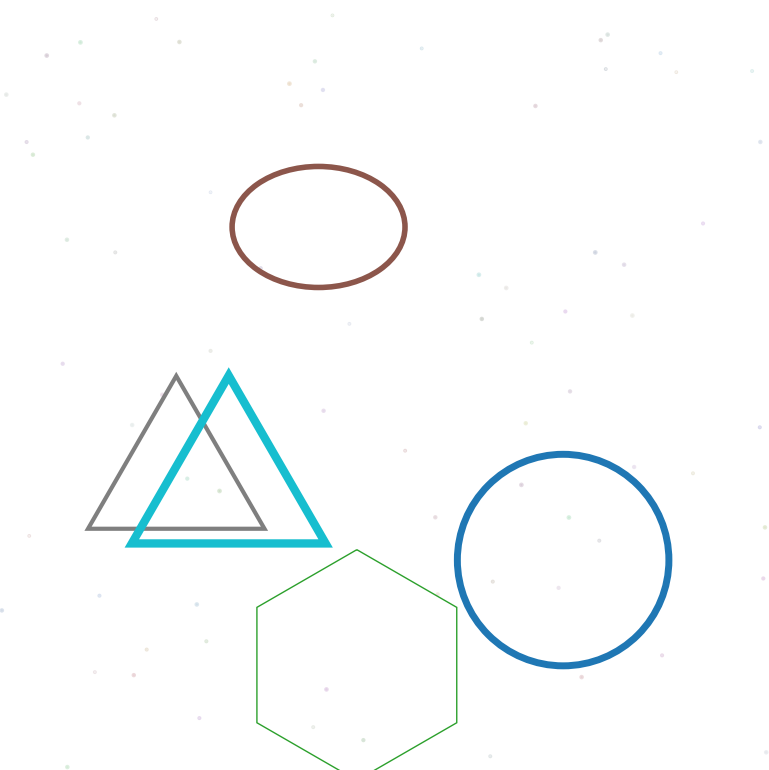[{"shape": "circle", "thickness": 2.5, "radius": 0.69, "center": [0.731, 0.273]}, {"shape": "hexagon", "thickness": 0.5, "radius": 0.75, "center": [0.463, 0.136]}, {"shape": "oval", "thickness": 2, "radius": 0.56, "center": [0.414, 0.705]}, {"shape": "triangle", "thickness": 1.5, "radius": 0.66, "center": [0.229, 0.379]}, {"shape": "triangle", "thickness": 3, "radius": 0.73, "center": [0.297, 0.367]}]